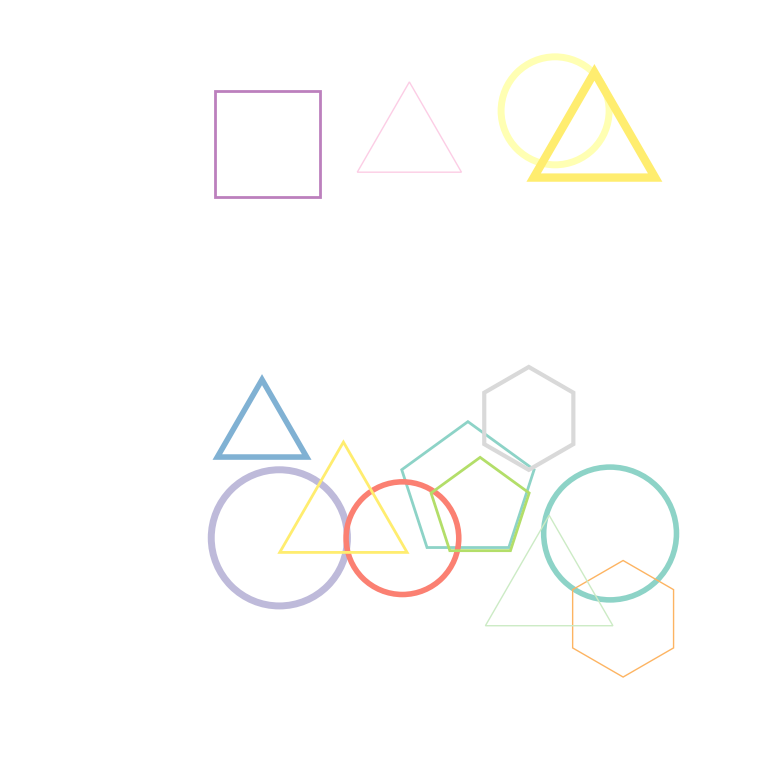[{"shape": "pentagon", "thickness": 1, "radius": 0.45, "center": [0.608, 0.362]}, {"shape": "circle", "thickness": 2, "radius": 0.43, "center": [0.792, 0.307]}, {"shape": "circle", "thickness": 2.5, "radius": 0.35, "center": [0.721, 0.856]}, {"shape": "circle", "thickness": 2.5, "radius": 0.44, "center": [0.363, 0.301]}, {"shape": "circle", "thickness": 2, "radius": 0.37, "center": [0.523, 0.301]}, {"shape": "triangle", "thickness": 2, "radius": 0.33, "center": [0.34, 0.44]}, {"shape": "hexagon", "thickness": 0.5, "radius": 0.38, "center": [0.809, 0.196]}, {"shape": "pentagon", "thickness": 1, "radius": 0.33, "center": [0.624, 0.339]}, {"shape": "triangle", "thickness": 0.5, "radius": 0.39, "center": [0.532, 0.815]}, {"shape": "hexagon", "thickness": 1.5, "radius": 0.33, "center": [0.687, 0.457]}, {"shape": "square", "thickness": 1, "radius": 0.34, "center": [0.347, 0.813]}, {"shape": "triangle", "thickness": 0.5, "radius": 0.48, "center": [0.713, 0.235]}, {"shape": "triangle", "thickness": 1, "radius": 0.48, "center": [0.446, 0.33]}, {"shape": "triangle", "thickness": 3, "radius": 0.46, "center": [0.772, 0.815]}]